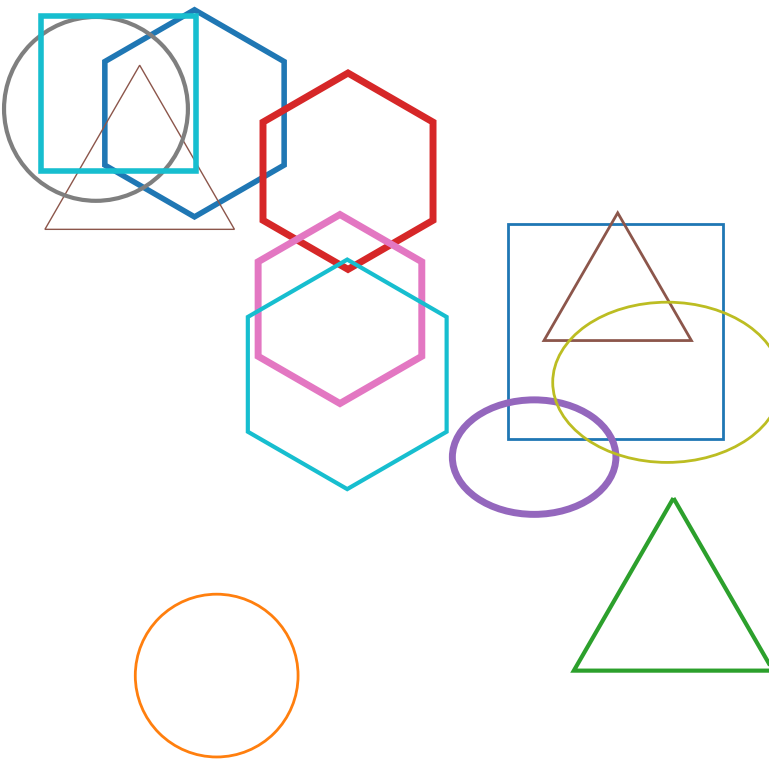[{"shape": "square", "thickness": 1, "radius": 0.7, "center": [0.799, 0.569]}, {"shape": "hexagon", "thickness": 2, "radius": 0.67, "center": [0.253, 0.853]}, {"shape": "circle", "thickness": 1, "radius": 0.53, "center": [0.281, 0.123]}, {"shape": "triangle", "thickness": 1.5, "radius": 0.75, "center": [0.875, 0.204]}, {"shape": "hexagon", "thickness": 2.5, "radius": 0.64, "center": [0.452, 0.778]}, {"shape": "oval", "thickness": 2.5, "radius": 0.53, "center": [0.694, 0.406]}, {"shape": "triangle", "thickness": 1, "radius": 0.55, "center": [0.802, 0.613]}, {"shape": "triangle", "thickness": 0.5, "radius": 0.71, "center": [0.181, 0.773]}, {"shape": "hexagon", "thickness": 2.5, "radius": 0.61, "center": [0.442, 0.599]}, {"shape": "circle", "thickness": 1.5, "radius": 0.6, "center": [0.125, 0.859]}, {"shape": "oval", "thickness": 1, "radius": 0.74, "center": [0.866, 0.503]}, {"shape": "square", "thickness": 2, "radius": 0.5, "center": [0.154, 0.879]}, {"shape": "hexagon", "thickness": 1.5, "radius": 0.75, "center": [0.451, 0.514]}]